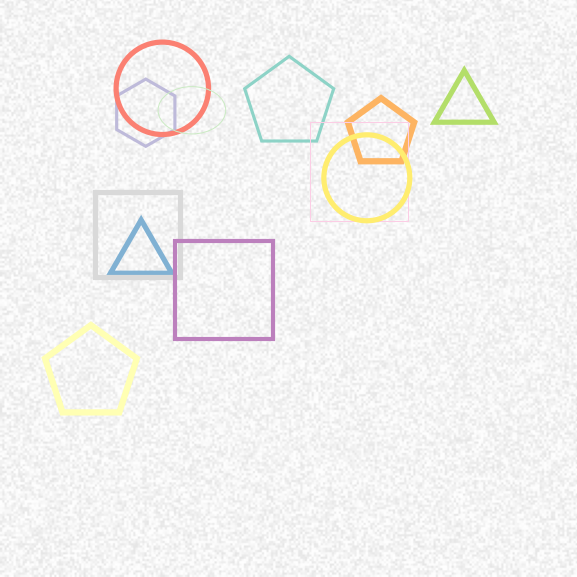[{"shape": "pentagon", "thickness": 1.5, "radius": 0.41, "center": [0.501, 0.821]}, {"shape": "pentagon", "thickness": 3, "radius": 0.42, "center": [0.157, 0.353]}, {"shape": "hexagon", "thickness": 1.5, "radius": 0.29, "center": [0.252, 0.804]}, {"shape": "circle", "thickness": 2.5, "radius": 0.4, "center": [0.281, 0.846]}, {"shape": "triangle", "thickness": 2.5, "radius": 0.31, "center": [0.244, 0.557]}, {"shape": "pentagon", "thickness": 3, "radius": 0.3, "center": [0.66, 0.769]}, {"shape": "triangle", "thickness": 2.5, "radius": 0.3, "center": [0.804, 0.817]}, {"shape": "square", "thickness": 0.5, "radius": 0.43, "center": [0.622, 0.702]}, {"shape": "square", "thickness": 2.5, "radius": 0.37, "center": [0.238, 0.593]}, {"shape": "square", "thickness": 2, "radius": 0.43, "center": [0.388, 0.497]}, {"shape": "oval", "thickness": 0.5, "radius": 0.29, "center": [0.332, 0.808]}, {"shape": "circle", "thickness": 2.5, "radius": 0.37, "center": [0.635, 0.691]}]